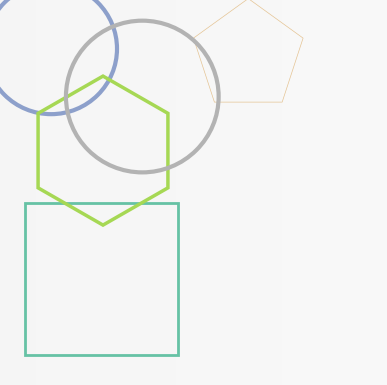[{"shape": "square", "thickness": 2, "radius": 0.98, "center": [0.262, 0.275]}, {"shape": "circle", "thickness": 3, "radius": 0.85, "center": [0.132, 0.873]}, {"shape": "hexagon", "thickness": 2.5, "radius": 0.97, "center": [0.266, 0.609]}, {"shape": "pentagon", "thickness": 0.5, "radius": 0.74, "center": [0.641, 0.855]}, {"shape": "circle", "thickness": 3, "radius": 0.99, "center": [0.367, 0.749]}]